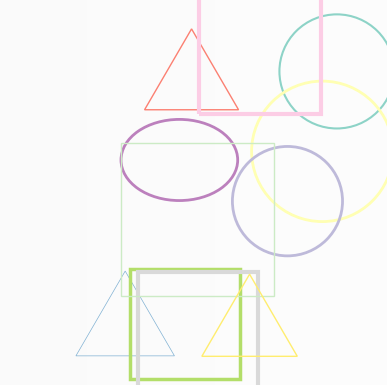[{"shape": "circle", "thickness": 1.5, "radius": 0.74, "center": [0.869, 0.815]}, {"shape": "circle", "thickness": 2, "radius": 0.91, "center": [0.832, 0.607]}, {"shape": "circle", "thickness": 2, "radius": 0.71, "center": [0.742, 0.478]}, {"shape": "triangle", "thickness": 1, "radius": 0.7, "center": [0.494, 0.785]}, {"shape": "triangle", "thickness": 0.5, "radius": 0.73, "center": [0.323, 0.149]}, {"shape": "square", "thickness": 2.5, "radius": 0.72, "center": [0.477, 0.158]}, {"shape": "square", "thickness": 3, "radius": 0.78, "center": [0.671, 0.86]}, {"shape": "square", "thickness": 3, "radius": 0.77, "center": [0.51, 0.14]}, {"shape": "oval", "thickness": 2, "radius": 0.75, "center": [0.463, 0.584]}, {"shape": "square", "thickness": 1, "radius": 0.99, "center": [0.51, 0.43]}, {"shape": "triangle", "thickness": 1, "radius": 0.71, "center": [0.644, 0.146]}]